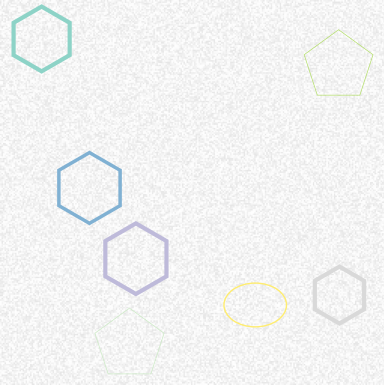[{"shape": "hexagon", "thickness": 3, "radius": 0.42, "center": [0.108, 0.899]}, {"shape": "hexagon", "thickness": 3, "radius": 0.46, "center": [0.353, 0.328]}, {"shape": "hexagon", "thickness": 2.5, "radius": 0.46, "center": [0.232, 0.512]}, {"shape": "pentagon", "thickness": 0.5, "radius": 0.47, "center": [0.879, 0.829]}, {"shape": "hexagon", "thickness": 3, "radius": 0.37, "center": [0.882, 0.234]}, {"shape": "pentagon", "thickness": 0.5, "radius": 0.47, "center": [0.336, 0.105]}, {"shape": "oval", "thickness": 1, "radius": 0.41, "center": [0.663, 0.208]}]